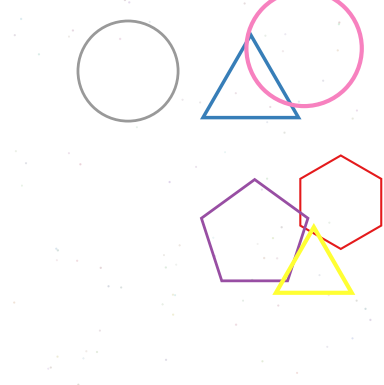[{"shape": "hexagon", "thickness": 1.5, "radius": 0.61, "center": [0.885, 0.475]}, {"shape": "triangle", "thickness": 2.5, "radius": 0.72, "center": [0.651, 0.766]}, {"shape": "pentagon", "thickness": 2, "radius": 0.73, "center": [0.661, 0.388]}, {"shape": "triangle", "thickness": 3, "radius": 0.57, "center": [0.815, 0.296]}, {"shape": "circle", "thickness": 3, "radius": 0.75, "center": [0.79, 0.874]}, {"shape": "circle", "thickness": 2, "radius": 0.65, "center": [0.333, 0.815]}]